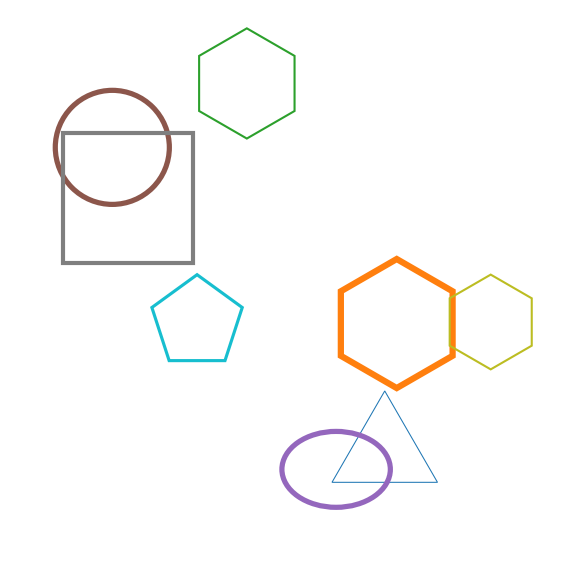[{"shape": "triangle", "thickness": 0.5, "radius": 0.53, "center": [0.666, 0.217]}, {"shape": "hexagon", "thickness": 3, "radius": 0.56, "center": [0.687, 0.439]}, {"shape": "hexagon", "thickness": 1, "radius": 0.48, "center": [0.427, 0.855]}, {"shape": "oval", "thickness": 2.5, "radius": 0.47, "center": [0.582, 0.186]}, {"shape": "circle", "thickness": 2.5, "radius": 0.49, "center": [0.194, 0.744]}, {"shape": "square", "thickness": 2, "radius": 0.56, "center": [0.222, 0.657]}, {"shape": "hexagon", "thickness": 1, "radius": 0.41, "center": [0.85, 0.442]}, {"shape": "pentagon", "thickness": 1.5, "radius": 0.41, "center": [0.341, 0.441]}]